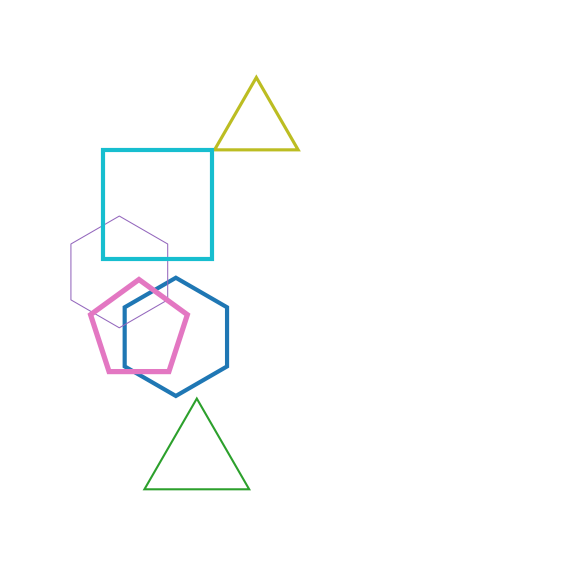[{"shape": "hexagon", "thickness": 2, "radius": 0.51, "center": [0.305, 0.416]}, {"shape": "triangle", "thickness": 1, "radius": 0.52, "center": [0.341, 0.204]}, {"shape": "hexagon", "thickness": 0.5, "radius": 0.48, "center": [0.207, 0.528]}, {"shape": "pentagon", "thickness": 2.5, "radius": 0.44, "center": [0.241, 0.427]}, {"shape": "triangle", "thickness": 1.5, "radius": 0.42, "center": [0.444, 0.781]}, {"shape": "square", "thickness": 2, "radius": 0.47, "center": [0.273, 0.645]}]